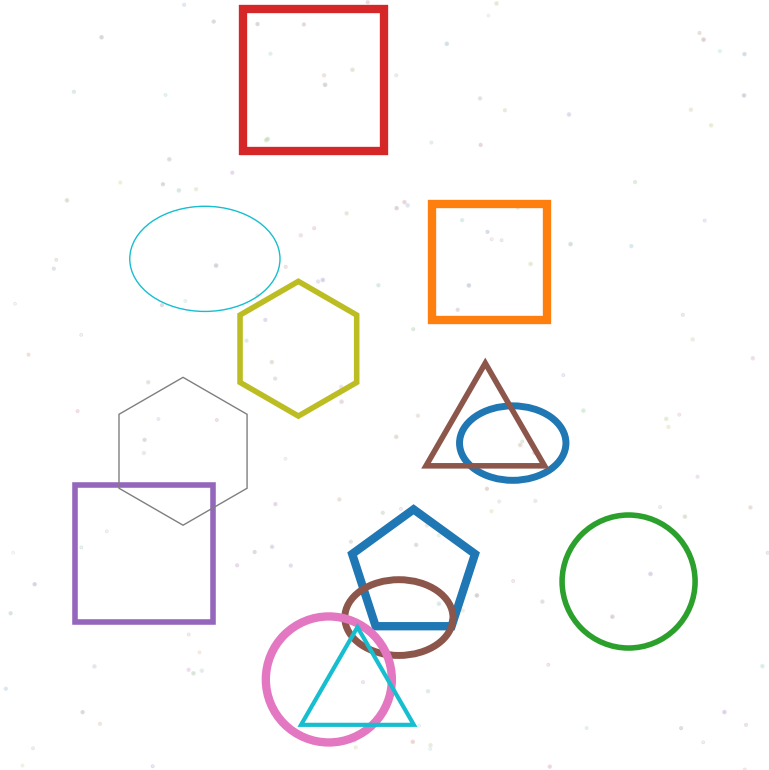[{"shape": "oval", "thickness": 2.5, "radius": 0.35, "center": [0.666, 0.425]}, {"shape": "pentagon", "thickness": 3, "radius": 0.42, "center": [0.537, 0.255]}, {"shape": "square", "thickness": 3, "radius": 0.38, "center": [0.636, 0.66]}, {"shape": "circle", "thickness": 2, "radius": 0.43, "center": [0.816, 0.245]}, {"shape": "square", "thickness": 3, "radius": 0.46, "center": [0.407, 0.896]}, {"shape": "square", "thickness": 2, "radius": 0.45, "center": [0.187, 0.281]}, {"shape": "triangle", "thickness": 2, "radius": 0.44, "center": [0.63, 0.439]}, {"shape": "oval", "thickness": 2.5, "radius": 0.35, "center": [0.518, 0.198]}, {"shape": "circle", "thickness": 3, "radius": 0.41, "center": [0.427, 0.118]}, {"shape": "hexagon", "thickness": 0.5, "radius": 0.48, "center": [0.238, 0.414]}, {"shape": "hexagon", "thickness": 2, "radius": 0.44, "center": [0.387, 0.547]}, {"shape": "oval", "thickness": 0.5, "radius": 0.49, "center": [0.266, 0.664]}, {"shape": "triangle", "thickness": 1.5, "radius": 0.42, "center": [0.464, 0.101]}]